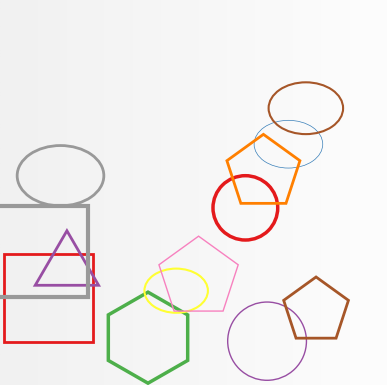[{"shape": "square", "thickness": 2, "radius": 0.57, "center": [0.125, 0.227]}, {"shape": "circle", "thickness": 2.5, "radius": 0.42, "center": [0.633, 0.46]}, {"shape": "oval", "thickness": 0.5, "radius": 0.44, "center": [0.744, 0.625]}, {"shape": "hexagon", "thickness": 2.5, "radius": 0.59, "center": [0.382, 0.123]}, {"shape": "triangle", "thickness": 2, "radius": 0.47, "center": [0.173, 0.306]}, {"shape": "circle", "thickness": 1, "radius": 0.51, "center": [0.689, 0.114]}, {"shape": "pentagon", "thickness": 2, "radius": 0.5, "center": [0.68, 0.552]}, {"shape": "oval", "thickness": 1.5, "radius": 0.41, "center": [0.455, 0.245]}, {"shape": "pentagon", "thickness": 2, "radius": 0.44, "center": [0.816, 0.193]}, {"shape": "oval", "thickness": 1.5, "radius": 0.48, "center": [0.789, 0.719]}, {"shape": "pentagon", "thickness": 1, "radius": 0.54, "center": [0.512, 0.279]}, {"shape": "square", "thickness": 3, "radius": 0.59, "center": [0.109, 0.347]}, {"shape": "oval", "thickness": 2, "radius": 0.56, "center": [0.156, 0.544]}]